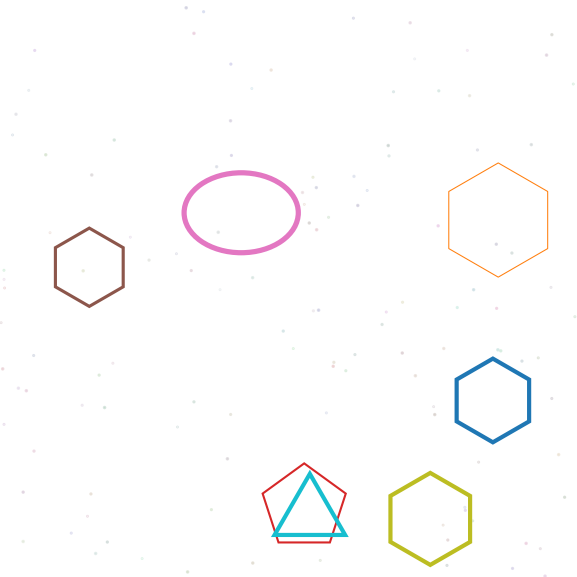[{"shape": "hexagon", "thickness": 2, "radius": 0.36, "center": [0.853, 0.306]}, {"shape": "hexagon", "thickness": 0.5, "radius": 0.49, "center": [0.863, 0.618]}, {"shape": "pentagon", "thickness": 1, "radius": 0.38, "center": [0.527, 0.121]}, {"shape": "hexagon", "thickness": 1.5, "radius": 0.34, "center": [0.155, 0.536]}, {"shape": "oval", "thickness": 2.5, "radius": 0.49, "center": [0.418, 0.631]}, {"shape": "hexagon", "thickness": 2, "radius": 0.4, "center": [0.745, 0.101]}, {"shape": "triangle", "thickness": 2, "radius": 0.35, "center": [0.537, 0.108]}]